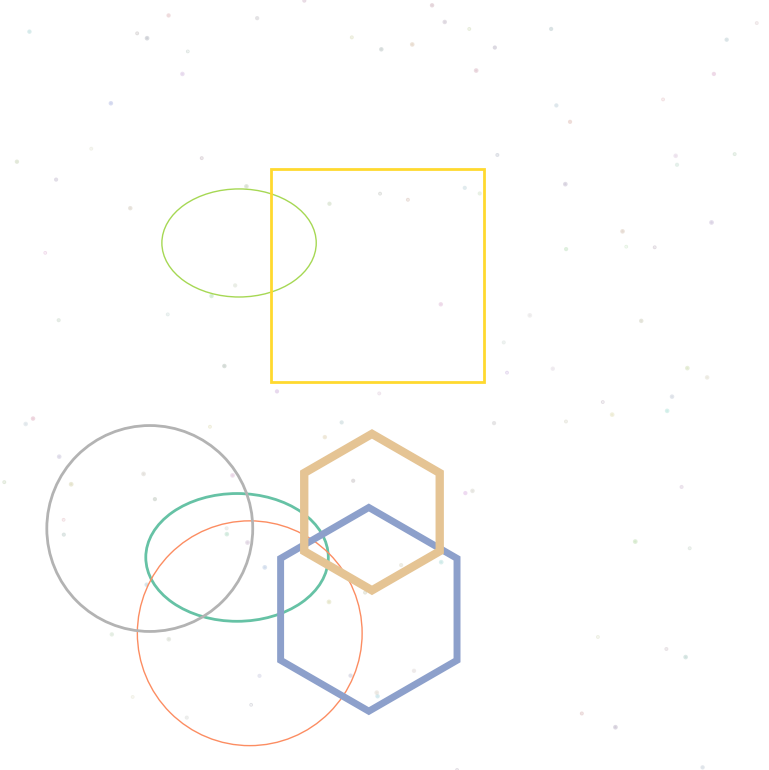[{"shape": "oval", "thickness": 1, "radius": 0.59, "center": [0.308, 0.276]}, {"shape": "circle", "thickness": 0.5, "radius": 0.73, "center": [0.324, 0.178]}, {"shape": "hexagon", "thickness": 2.5, "radius": 0.66, "center": [0.479, 0.209]}, {"shape": "oval", "thickness": 0.5, "radius": 0.5, "center": [0.31, 0.684]}, {"shape": "square", "thickness": 1, "radius": 0.69, "center": [0.491, 0.642]}, {"shape": "hexagon", "thickness": 3, "radius": 0.51, "center": [0.483, 0.335]}, {"shape": "circle", "thickness": 1, "radius": 0.67, "center": [0.195, 0.314]}]